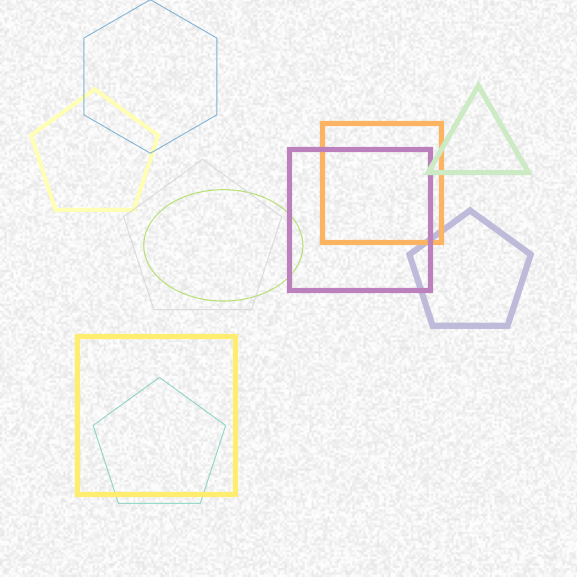[{"shape": "pentagon", "thickness": 0.5, "radius": 0.6, "center": [0.276, 0.225]}, {"shape": "pentagon", "thickness": 2, "radius": 0.58, "center": [0.164, 0.729]}, {"shape": "pentagon", "thickness": 3, "radius": 0.55, "center": [0.814, 0.524]}, {"shape": "hexagon", "thickness": 0.5, "radius": 0.66, "center": [0.26, 0.867]}, {"shape": "square", "thickness": 2.5, "radius": 0.52, "center": [0.66, 0.683]}, {"shape": "oval", "thickness": 0.5, "radius": 0.69, "center": [0.387, 0.574]}, {"shape": "pentagon", "thickness": 0.5, "radius": 0.72, "center": [0.351, 0.579]}, {"shape": "square", "thickness": 2.5, "radius": 0.61, "center": [0.622, 0.619]}, {"shape": "triangle", "thickness": 2.5, "radius": 0.5, "center": [0.828, 0.751]}, {"shape": "square", "thickness": 2.5, "radius": 0.68, "center": [0.27, 0.28]}]